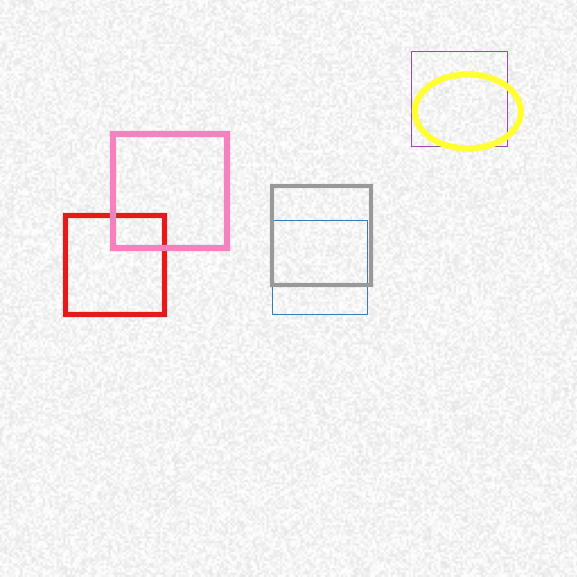[{"shape": "square", "thickness": 2.5, "radius": 0.43, "center": [0.198, 0.541]}, {"shape": "square", "thickness": 0.5, "radius": 0.41, "center": [0.553, 0.537]}, {"shape": "square", "thickness": 0.5, "radius": 0.41, "center": [0.795, 0.829]}, {"shape": "oval", "thickness": 3, "radius": 0.46, "center": [0.81, 0.806]}, {"shape": "square", "thickness": 3, "radius": 0.5, "center": [0.295, 0.668]}, {"shape": "square", "thickness": 2, "radius": 0.43, "center": [0.557, 0.592]}]